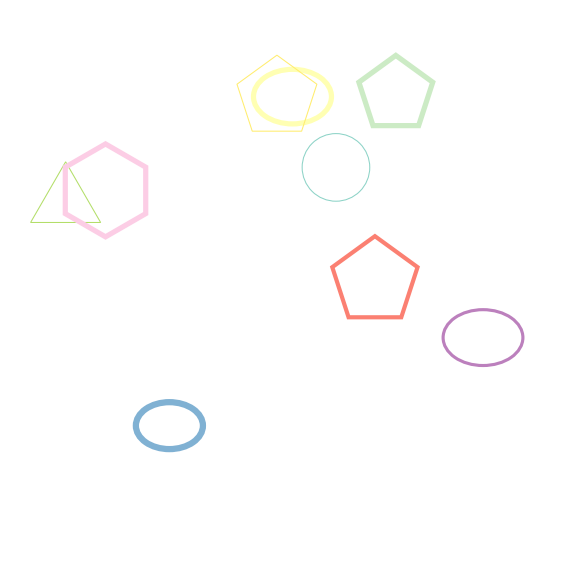[{"shape": "circle", "thickness": 0.5, "radius": 0.29, "center": [0.582, 0.709]}, {"shape": "oval", "thickness": 2.5, "radius": 0.34, "center": [0.506, 0.832]}, {"shape": "pentagon", "thickness": 2, "radius": 0.39, "center": [0.649, 0.513]}, {"shape": "oval", "thickness": 3, "radius": 0.29, "center": [0.293, 0.262]}, {"shape": "triangle", "thickness": 0.5, "radius": 0.35, "center": [0.114, 0.649]}, {"shape": "hexagon", "thickness": 2.5, "radius": 0.4, "center": [0.183, 0.669]}, {"shape": "oval", "thickness": 1.5, "radius": 0.35, "center": [0.836, 0.415]}, {"shape": "pentagon", "thickness": 2.5, "radius": 0.34, "center": [0.685, 0.836]}, {"shape": "pentagon", "thickness": 0.5, "radius": 0.36, "center": [0.48, 0.831]}]